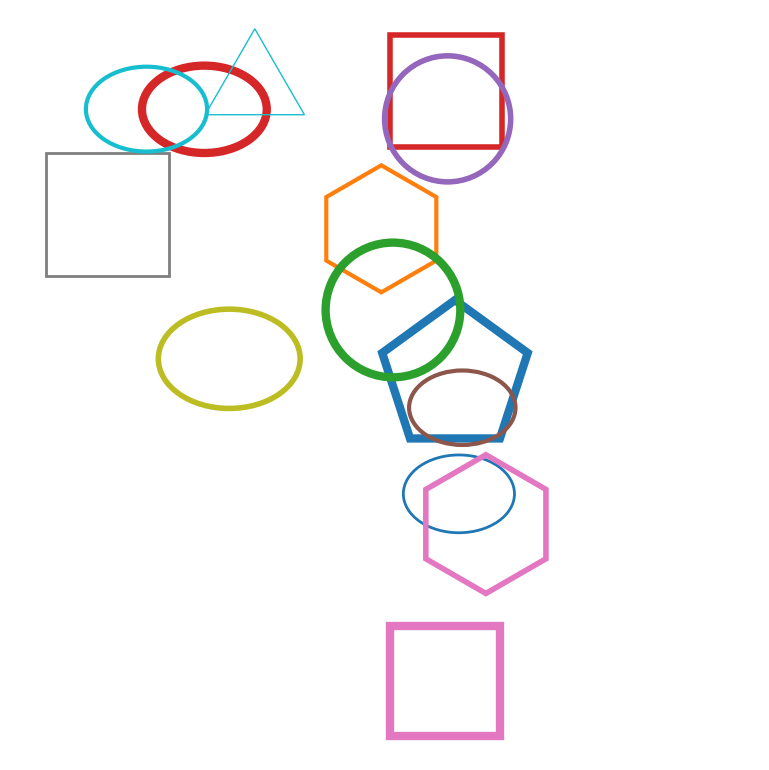[{"shape": "pentagon", "thickness": 3, "radius": 0.5, "center": [0.591, 0.511]}, {"shape": "oval", "thickness": 1, "radius": 0.36, "center": [0.596, 0.359]}, {"shape": "hexagon", "thickness": 1.5, "radius": 0.41, "center": [0.495, 0.703]}, {"shape": "circle", "thickness": 3, "radius": 0.44, "center": [0.51, 0.597]}, {"shape": "oval", "thickness": 3, "radius": 0.41, "center": [0.265, 0.858]}, {"shape": "square", "thickness": 2, "radius": 0.36, "center": [0.579, 0.882]}, {"shape": "circle", "thickness": 2, "radius": 0.41, "center": [0.581, 0.846]}, {"shape": "oval", "thickness": 1.5, "radius": 0.35, "center": [0.6, 0.47]}, {"shape": "square", "thickness": 3, "radius": 0.36, "center": [0.578, 0.115]}, {"shape": "hexagon", "thickness": 2, "radius": 0.45, "center": [0.631, 0.319]}, {"shape": "square", "thickness": 1, "radius": 0.4, "center": [0.139, 0.721]}, {"shape": "oval", "thickness": 2, "radius": 0.46, "center": [0.298, 0.534]}, {"shape": "oval", "thickness": 1.5, "radius": 0.39, "center": [0.19, 0.858]}, {"shape": "triangle", "thickness": 0.5, "radius": 0.37, "center": [0.331, 0.888]}]